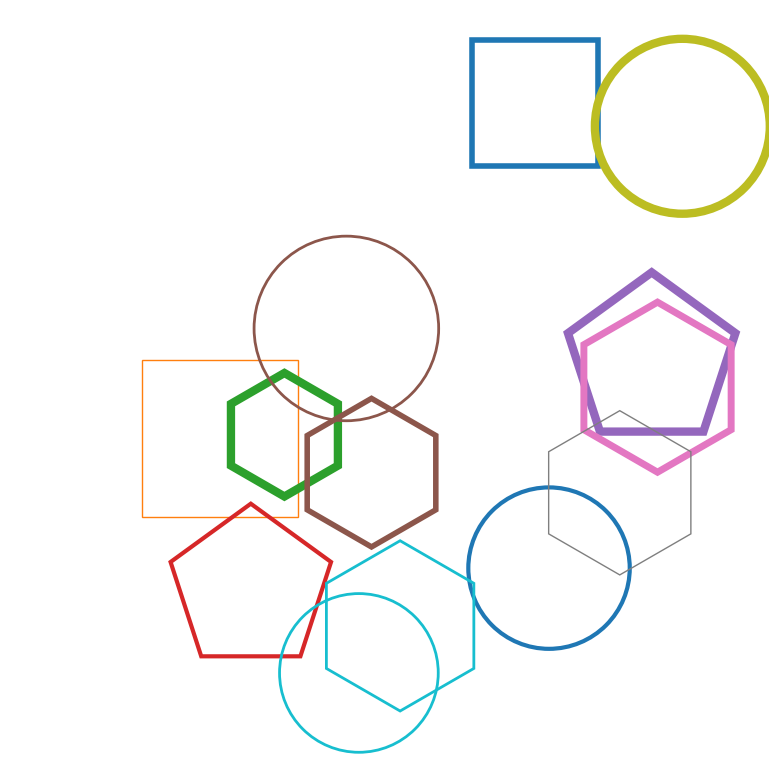[{"shape": "square", "thickness": 2, "radius": 0.41, "center": [0.695, 0.866]}, {"shape": "circle", "thickness": 1.5, "radius": 0.52, "center": [0.713, 0.262]}, {"shape": "square", "thickness": 0.5, "radius": 0.51, "center": [0.286, 0.431]}, {"shape": "hexagon", "thickness": 3, "radius": 0.4, "center": [0.369, 0.435]}, {"shape": "pentagon", "thickness": 1.5, "radius": 0.55, "center": [0.326, 0.236]}, {"shape": "pentagon", "thickness": 3, "radius": 0.57, "center": [0.846, 0.532]}, {"shape": "circle", "thickness": 1, "radius": 0.6, "center": [0.45, 0.573]}, {"shape": "hexagon", "thickness": 2, "radius": 0.48, "center": [0.482, 0.386]}, {"shape": "hexagon", "thickness": 2.5, "radius": 0.55, "center": [0.854, 0.497]}, {"shape": "hexagon", "thickness": 0.5, "radius": 0.53, "center": [0.805, 0.36]}, {"shape": "circle", "thickness": 3, "radius": 0.57, "center": [0.886, 0.836]}, {"shape": "hexagon", "thickness": 1, "radius": 0.55, "center": [0.52, 0.187]}, {"shape": "circle", "thickness": 1, "radius": 0.52, "center": [0.466, 0.126]}]